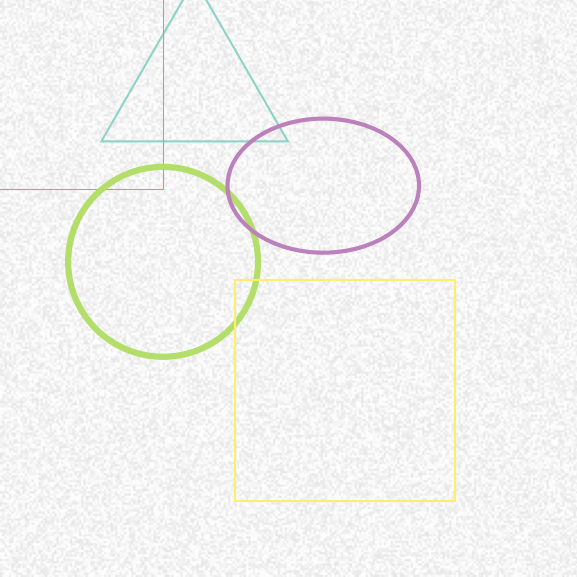[{"shape": "triangle", "thickness": 1, "radius": 0.93, "center": [0.337, 0.848]}, {"shape": "square", "thickness": 0.5, "radius": 0.89, "center": [0.104, 0.85]}, {"shape": "circle", "thickness": 3, "radius": 0.82, "center": [0.282, 0.546]}, {"shape": "oval", "thickness": 2, "radius": 0.83, "center": [0.56, 0.678]}, {"shape": "square", "thickness": 1, "radius": 0.96, "center": [0.597, 0.322]}]